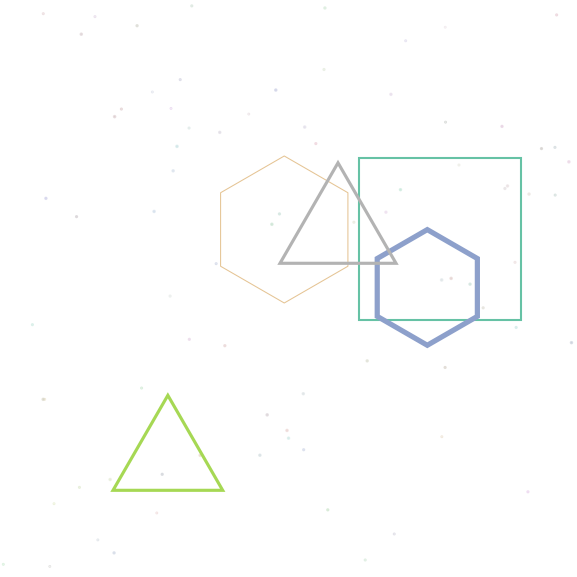[{"shape": "square", "thickness": 1, "radius": 0.7, "center": [0.761, 0.585]}, {"shape": "hexagon", "thickness": 2.5, "radius": 0.5, "center": [0.74, 0.501]}, {"shape": "triangle", "thickness": 1.5, "radius": 0.55, "center": [0.291, 0.205]}, {"shape": "hexagon", "thickness": 0.5, "radius": 0.64, "center": [0.492, 0.602]}, {"shape": "triangle", "thickness": 1.5, "radius": 0.58, "center": [0.585, 0.601]}]